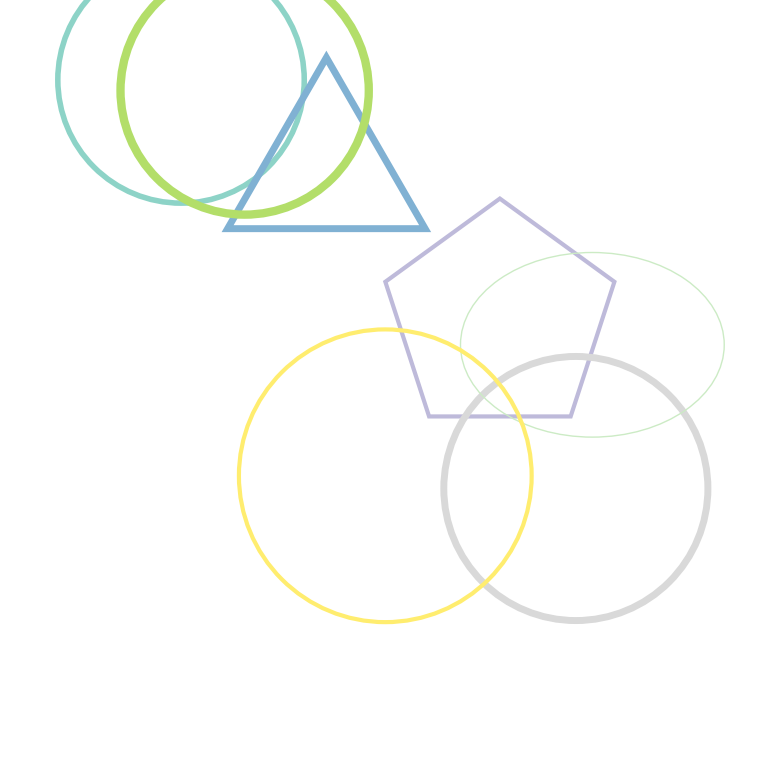[{"shape": "circle", "thickness": 2, "radius": 0.8, "center": [0.235, 0.896]}, {"shape": "pentagon", "thickness": 1.5, "radius": 0.78, "center": [0.649, 0.586]}, {"shape": "triangle", "thickness": 2.5, "radius": 0.74, "center": [0.424, 0.777]}, {"shape": "circle", "thickness": 3, "radius": 0.81, "center": [0.318, 0.882]}, {"shape": "circle", "thickness": 2.5, "radius": 0.86, "center": [0.748, 0.366]}, {"shape": "oval", "thickness": 0.5, "radius": 0.86, "center": [0.769, 0.552]}, {"shape": "circle", "thickness": 1.5, "radius": 0.95, "center": [0.5, 0.382]}]